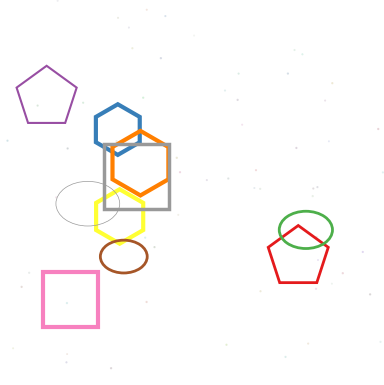[{"shape": "pentagon", "thickness": 2, "radius": 0.41, "center": [0.775, 0.332]}, {"shape": "hexagon", "thickness": 3, "radius": 0.33, "center": [0.306, 0.663]}, {"shape": "oval", "thickness": 2, "radius": 0.35, "center": [0.794, 0.403]}, {"shape": "pentagon", "thickness": 1.5, "radius": 0.41, "center": [0.121, 0.747]}, {"shape": "hexagon", "thickness": 3, "radius": 0.42, "center": [0.365, 0.576]}, {"shape": "hexagon", "thickness": 3, "radius": 0.35, "center": [0.311, 0.438]}, {"shape": "oval", "thickness": 2, "radius": 0.3, "center": [0.322, 0.334]}, {"shape": "square", "thickness": 3, "radius": 0.35, "center": [0.183, 0.222]}, {"shape": "oval", "thickness": 0.5, "radius": 0.41, "center": [0.228, 0.471]}, {"shape": "square", "thickness": 2.5, "radius": 0.42, "center": [0.355, 0.541]}]